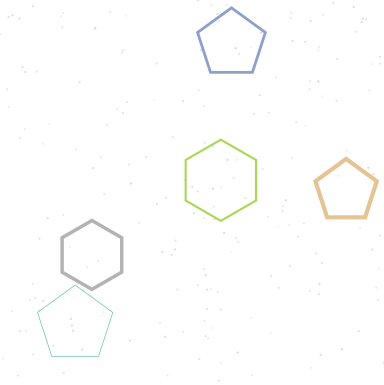[{"shape": "pentagon", "thickness": 0.5, "radius": 0.51, "center": [0.195, 0.157]}, {"shape": "pentagon", "thickness": 2, "radius": 0.46, "center": [0.601, 0.887]}, {"shape": "hexagon", "thickness": 1.5, "radius": 0.53, "center": [0.574, 0.532]}, {"shape": "pentagon", "thickness": 3, "radius": 0.42, "center": [0.899, 0.503]}, {"shape": "hexagon", "thickness": 2.5, "radius": 0.45, "center": [0.239, 0.338]}]